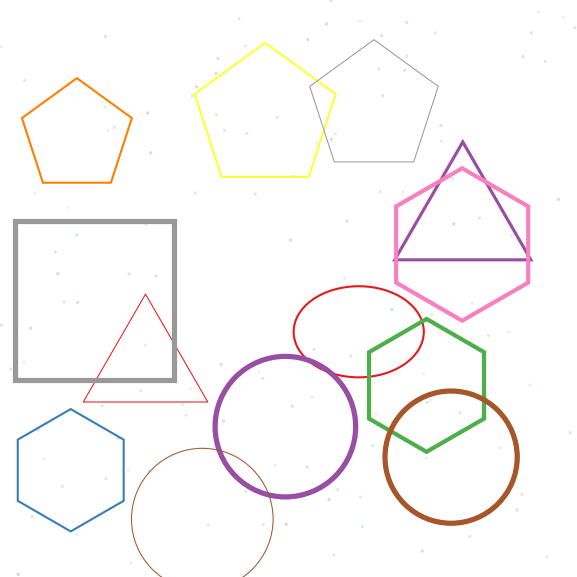[{"shape": "oval", "thickness": 1, "radius": 0.56, "center": [0.621, 0.425]}, {"shape": "triangle", "thickness": 0.5, "radius": 0.62, "center": [0.252, 0.365]}, {"shape": "hexagon", "thickness": 1, "radius": 0.53, "center": [0.122, 0.185]}, {"shape": "hexagon", "thickness": 2, "radius": 0.58, "center": [0.739, 0.332]}, {"shape": "circle", "thickness": 2.5, "radius": 0.61, "center": [0.494, 0.26]}, {"shape": "triangle", "thickness": 1.5, "radius": 0.68, "center": [0.801, 0.617]}, {"shape": "pentagon", "thickness": 1, "radius": 0.5, "center": [0.133, 0.764]}, {"shape": "pentagon", "thickness": 1, "radius": 0.64, "center": [0.459, 0.797]}, {"shape": "circle", "thickness": 0.5, "radius": 0.61, "center": [0.35, 0.1]}, {"shape": "circle", "thickness": 2.5, "radius": 0.57, "center": [0.781, 0.208]}, {"shape": "hexagon", "thickness": 2, "radius": 0.66, "center": [0.8, 0.576]}, {"shape": "pentagon", "thickness": 0.5, "radius": 0.58, "center": [0.648, 0.813]}, {"shape": "square", "thickness": 2.5, "radius": 0.69, "center": [0.164, 0.479]}]